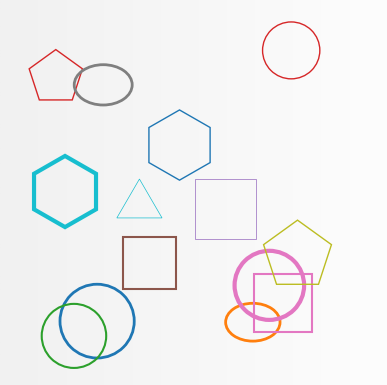[{"shape": "circle", "thickness": 2, "radius": 0.48, "center": [0.251, 0.166]}, {"shape": "hexagon", "thickness": 1, "radius": 0.46, "center": [0.463, 0.623]}, {"shape": "oval", "thickness": 2, "radius": 0.35, "center": [0.652, 0.163]}, {"shape": "circle", "thickness": 1.5, "radius": 0.42, "center": [0.191, 0.128]}, {"shape": "pentagon", "thickness": 1, "radius": 0.36, "center": [0.144, 0.799]}, {"shape": "circle", "thickness": 1, "radius": 0.37, "center": [0.751, 0.869]}, {"shape": "square", "thickness": 0.5, "radius": 0.39, "center": [0.582, 0.458]}, {"shape": "square", "thickness": 1.5, "radius": 0.34, "center": [0.386, 0.316]}, {"shape": "circle", "thickness": 3, "radius": 0.45, "center": [0.695, 0.259]}, {"shape": "square", "thickness": 1.5, "radius": 0.37, "center": [0.729, 0.213]}, {"shape": "oval", "thickness": 2, "radius": 0.37, "center": [0.266, 0.78]}, {"shape": "pentagon", "thickness": 1, "radius": 0.46, "center": [0.768, 0.336]}, {"shape": "triangle", "thickness": 0.5, "radius": 0.34, "center": [0.36, 0.468]}, {"shape": "hexagon", "thickness": 3, "radius": 0.46, "center": [0.168, 0.503]}]